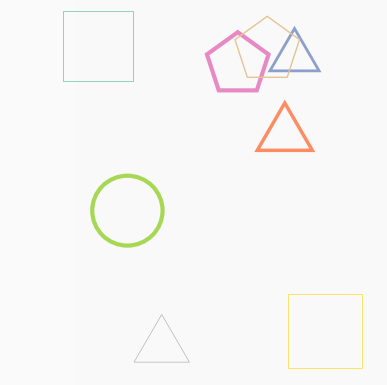[{"shape": "square", "thickness": 0.5, "radius": 0.45, "center": [0.253, 0.88]}, {"shape": "triangle", "thickness": 2.5, "radius": 0.41, "center": [0.735, 0.651]}, {"shape": "triangle", "thickness": 2, "radius": 0.37, "center": [0.76, 0.853]}, {"shape": "pentagon", "thickness": 3, "radius": 0.42, "center": [0.614, 0.833]}, {"shape": "circle", "thickness": 3, "radius": 0.45, "center": [0.329, 0.453]}, {"shape": "square", "thickness": 0.5, "radius": 0.48, "center": [0.838, 0.141]}, {"shape": "pentagon", "thickness": 1, "radius": 0.44, "center": [0.69, 0.87]}, {"shape": "triangle", "thickness": 0.5, "radius": 0.41, "center": [0.417, 0.101]}]